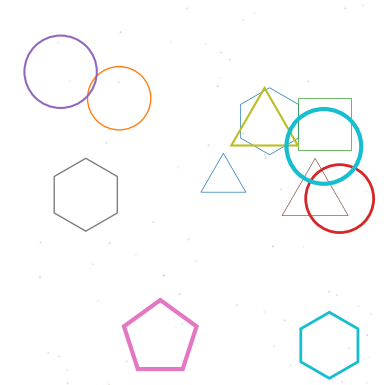[{"shape": "triangle", "thickness": 0.5, "radius": 0.34, "center": [0.58, 0.534]}, {"shape": "hexagon", "thickness": 0.5, "radius": 0.44, "center": [0.7, 0.685]}, {"shape": "circle", "thickness": 1, "radius": 0.41, "center": [0.31, 0.745]}, {"shape": "square", "thickness": 0.5, "radius": 0.34, "center": [0.843, 0.678]}, {"shape": "circle", "thickness": 2, "radius": 0.44, "center": [0.882, 0.484]}, {"shape": "circle", "thickness": 1.5, "radius": 0.47, "center": [0.157, 0.814]}, {"shape": "triangle", "thickness": 0.5, "radius": 0.5, "center": [0.819, 0.49]}, {"shape": "pentagon", "thickness": 3, "radius": 0.5, "center": [0.416, 0.122]}, {"shape": "hexagon", "thickness": 1, "radius": 0.47, "center": [0.223, 0.494]}, {"shape": "triangle", "thickness": 1.5, "radius": 0.5, "center": [0.687, 0.672]}, {"shape": "circle", "thickness": 3, "radius": 0.49, "center": [0.841, 0.62]}, {"shape": "hexagon", "thickness": 2, "radius": 0.43, "center": [0.856, 0.103]}]